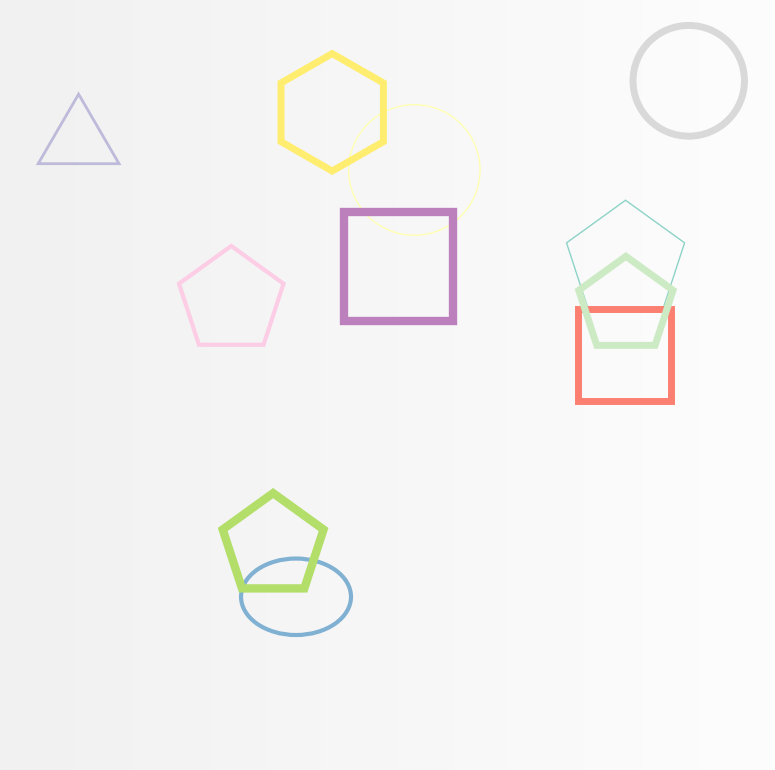[{"shape": "pentagon", "thickness": 0.5, "radius": 0.4, "center": [0.807, 0.66]}, {"shape": "circle", "thickness": 0.5, "radius": 0.42, "center": [0.535, 0.779]}, {"shape": "triangle", "thickness": 1, "radius": 0.3, "center": [0.101, 0.818]}, {"shape": "square", "thickness": 2.5, "radius": 0.3, "center": [0.806, 0.539]}, {"shape": "oval", "thickness": 1.5, "radius": 0.35, "center": [0.382, 0.225]}, {"shape": "pentagon", "thickness": 3, "radius": 0.34, "center": [0.352, 0.291]}, {"shape": "pentagon", "thickness": 1.5, "radius": 0.35, "center": [0.298, 0.61]}, {"shape": "circle", "thickness": 2.5, "radius": 0.36, "center": [0.889, 0.895]}, {"shape": "square", "thickness": 3, "radius": 0.35, "center": [0.514, 0.654]}, {"shape": "pentagon", "thickness": 2.5, "radius": 0.32, "center": [0.808, 0.603]}, {"shape": "hexagon", "thickness": 2.5, "radius": 0.38, "center": [0.429, 0.854]}]